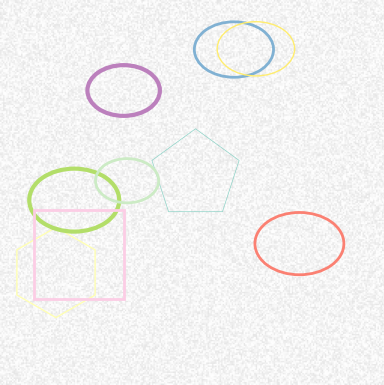[{"shape": "pentagon", "thickness": 0.5, "radius": 0.6, "center": [0.508, 0.546]}, {"shape": "hexagon", "thickness": 1, "radius": 0.59, "center": [0.145, 0.292]}, {"shape": "oval", "thickness": 2, "radius": 0.58, "center": [0.778, 0.367]}, {"shape": "oval", "thickness": 2, "radius": 0.51, "center": [0.608, 0.871]}, {"shape": "oval", "thickness": 3, "radius": 0.58, "center": [0.193, 0.48]}, {"shape": "square", "thickness": 2, "radius": 0.58, "center": [0.205, 0.34]}, {"shape": "oval", "thickness": 3, "radius": 0.47, "center": [0.321, 0.765]}, {"shape": "oval", "thickness": 2, "radius": 0.41, "center": [0.33, 0.531]}, {"shape": "oval", "thickness": 1, "radius": 0.5, "center": [0.665, 0.873]}]